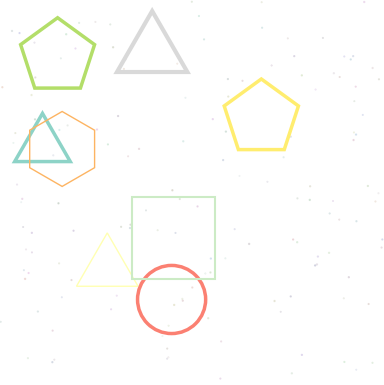[{"shape": "triangle", "thickness": 2.5, "radius": 0.42, "center": [0.11, 0.622]}, {"shape": "triangle", "thickness": 1, "radius": 0.46, "center": [0.279, 0.303]}, {"shape": "circle", "thickness": 2.5, "radius": 0.44, "center": [0.446, 0.222]}, {"shape": "hexagon", "thickness": 1, "radius": 0.49, "center": [0.161, 0.613]}, {"shape": "pentagon", "thickness": 2.5, "radius": 0.5, "center": [0.15, 0.853]}, {"shape": "triangle", "thickness": 3, "radius": 0.53, "center": [0.395, 0.866]}, {"shape": "square", "thickness": 1.5, "radius": 0.53, "center": [0.451, 0.383]}, {"shape": "pentagon", "thickness": 2.5, "radius": 0.51, "center": [0.679, 0.693]}]